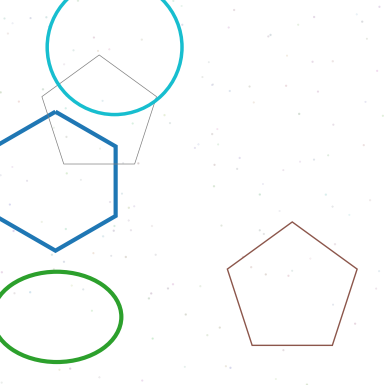[{"shape": "hexagon", "thickness": 3, "radius": 0.9, "center": [0.144, 0.529]}, {"shape": "oval", "thickness": 3, "radius": 0.84, "center": [0.148, 0.177]}, {"shape": "pentagon", "thickness": 1, "radius": 0.89, "center": [0.759, 0.246]}, {"shape": "pentagon", "thickness": 0.5, "radius": 0.78, "center": [0.258, 0.701]}, {"shape": "circle", "thickness": 2.5, "radius": 0.88, "center": [0.298, 0.877]}]